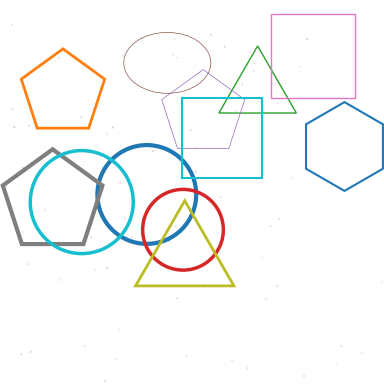[{"shape": "hexagon", "thickness": 1.5, "radius": 0.58, "center": [0.895, 0.619]}, {"shape": "circle", "thickness": 3, "radius": 0.64, "center": [0.381, 0.495]}, {"shape": "pentagon", "thickness": 2, "radius": 0.57, "center": [0.164, 0.759]}, {"shape": "triangle", "thickness": 1, "radius": 0.58, "center": [0.669, 0.765]}, {"shape": "circle", "thickness": 2.5, "radius": 0.52, "center": [0.475, 0.403]}, {"shape": "pentagon", "thickness": 0.5, "radius": 0.57, "center": [0.528, 0.706]}, {"shape": "oval", "thickness": 0.5, "radius": 0.56, "center": [0.435, 0.837]}, {"shape": "square", "thickness": 1, "radius": 0.55, "center": [0.813, 0.855]}, {"shape": "pentagon", "thickness": 3, "radius": 0.68, "center": [0.137, 0.476]}, {"shape": "triangle", "thickness": 2, "radius": 0.74, "center": [0.48, 0.331]}, {"shape": "circle", "thickness": 2.5, "radius": 0.67, "center": [0.212, 0.475]}, {"shape": "square", "thickness": 1.5, "radius": 0.52, "center": [0.577, 0.641]}]